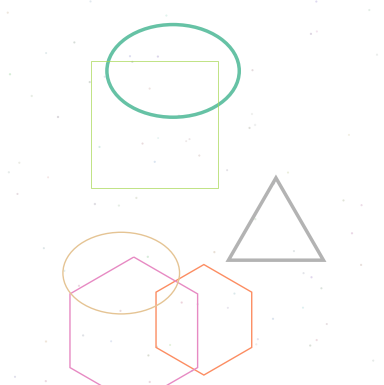[{"shape": "oval", "thickness": 2.5, "radius": 0.86, "center": [0.45, 0.816]}, {"shape": "hexagon", "thickness": 1, "radius": 0.72, "center": [0.53, 0.169]}, {"shape": "hexagon", "thickness": 1, "radius": 0.96, "center": [0.348, 0.141]}, {"shape": "square", "thickness": 0.5, "radius": 0.82, "center": [0.401, 0.677]}, {"shape": "oval", "thickness": 1, "radius": 0.76, "center": [0.315, 0.291]}, {"shape": "triangle", "thickness": 2.5, "radius": 0.71, "center": [0.717, 0.395]}]